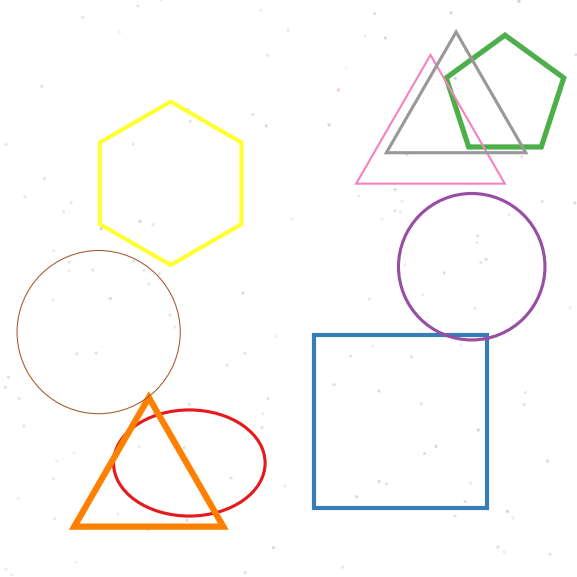[{"shape": "oval", "thickness": 1.5, "radius": 0.66, "center": [0.328, 0.197]}, {"shape": "square", "thickness": 2, "radius": 0.75, "center": [0.694, 0.269]}, {"shape": "pentagon", "thickness": 2.5, "radius": 0.53, "center": [0.874, 0.831]}, {"shape": "circle", "thickness": 1.5, "radius": 0.63, "center": [0.817, 0.537]}, {"shape": "triangle", "thickness": 3, "radius": 0.75, "center": [0.258, 0.162]}, {"shape": "hexagon", "thickness": 2, "radius": 0.71, "center": [0.296, 0.682]}, {"shape": "circle", "thickness": 0.5, "radius": 0.71, "center": [0.171, 0.424]}, {"shape": "triangle", "thickness": 1, "radius": 0.74, "center": [0.745, 0.755]}, {"shape": "triangle", "thickness": 1.5, "radius": 0.7, "center": [0.79, 0.804]}]